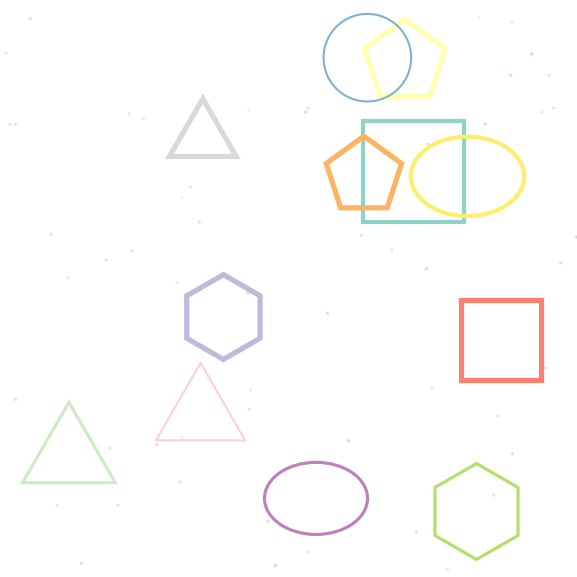[{"shape": "square", "thickness": 2, "radius": 0.44, "center": [0.716, 0.702]}, {"shape": "pentagon", "thickness": 2.5, "radius": 0.37, "center": [0.701, 0.892]}, {"shape": "hexagon", "thickness": 2.5, "radius": 0.37, "center": [0.387, 0.45]}, {"shape": "square", "thickness": 2.5, "radius": 0.35, "center": [0.867, 0.41]}, {"shape": "circle", "thickness": 1, "radius": 0.38, "center": [0.636, 0.899]}, {"shape": "pentagon", "thickness": 2.5, "radius": 0.34, "center": [0.63, 0.695]}, {"shape": "hexagon", "thickness": 1.5, "radius": 0.42, "center": [0.825, 0.113]}, {"shape": "triangle", "thickness": 1, "radius": 0.45, "center": [0.347, 0.281]}, {"shape": "triangle", "thickness": 2.5, "radius": 0.33, "center": [0.351, 0.762]}, {"shape": "oval", "thickness": 1.5, "radius": 0.45, "center": [0.547, 0.136]}, {"shape": "triangle", "thickness": 1.5, "radius": 0.46, "center": [0.119, 0.21]}, {"shape": "oval", "thickness": 2, "radius": 0.49, "center": [0.809, 0.694]}]